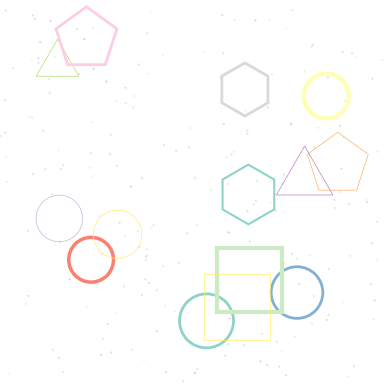[{"shape": "circle", "thickness": 2, "radius": 0.35, "center": [0.536, 0.167]}, {"shape": "hexagon", "thickness": 1.5, "radius": 0.39, "center": [0.645, 0.495]}, {"shape": "circle", "thickness": 3, "radius": 0.29, "center": [0.847, 0.751]}, {"shape": "circle", "thickness": 0.5, "radius": 0.3, "center": [0.154, 0.433]}, {"shape": "circle", "thickness": 2.5, "radius": 0.29, "center": [0.237, 0.325]}, {"shape": "circle", "thickness": 2, "radius": 0.34, "center": [0.771, 0.24]}, {"shape": "pentagon", "thickness": 0.5, "radius": 0.42, "center": [0.877, 0.573]}, {"shape": "triangle", "thickness": 0.5, "radius": 0.32, "center": [0.149, 0.834]}, {"shape": "pentagon", "thickness": 2, "radius": 0.42, "center": [0.225, 0.899]}, {"shape": "hexagon", "thickness": 2, "radius": 0.35, "center": [0.636, 0.768]}, {"shape": "triangle", "thickness": 0.5, "radius": 0.42, "center": [0.791, 0.536]}, {"shape": "square", "thickness": 3, "radius": 0.42, "center": [0.648, 0.272]}, {"shape": "circle", "thickness": 0.5, "radius": 0.31, "center": [0.305, 0.391]}, {"shape": "square", "thickness": 0.5, "radius": 0.43, "center": [0.616, 0.202]}]